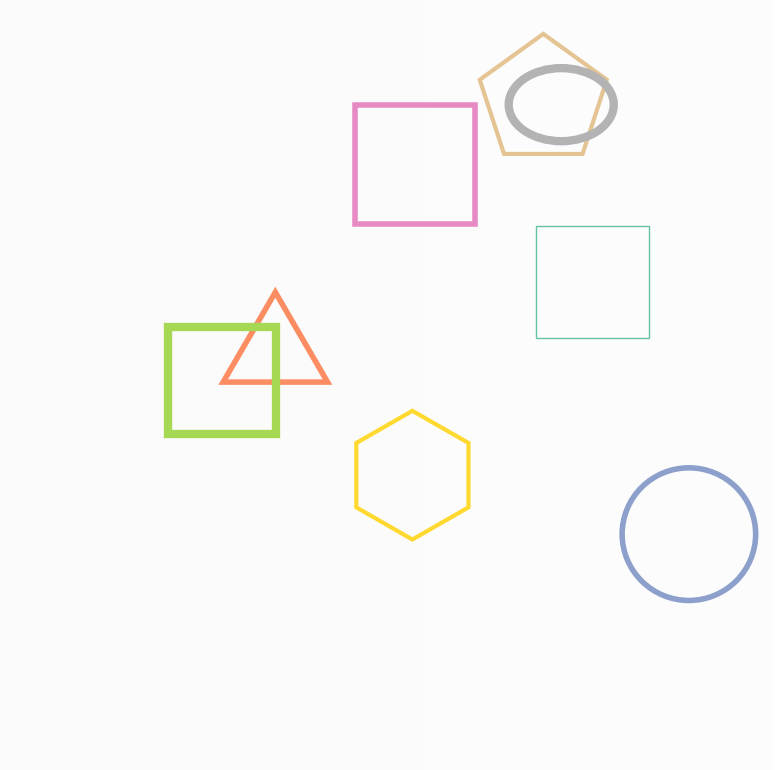[{"shape": "square", "thickness": 0.5, "radius": 0.36, "center": [0.765, 0.634]}, {"shape": "triangle", "thickness": 2, "radius": 0.39, "center": [0.355, 0.543]}, {"shape": "circle", "thickness": 2, "radius": 0.43, "center": [0.889, 0.306]}, {"shape": "square", "thickness": 2, "radius": 0.39, "center": [0.536, 0.787]}, {"shape": "square", "thickness": 3, "radius": 0.35, "center": [0.287, 0.506]}, {"shape": "hexagon", "thickness": 1.5, "radius": 0.42, "center": [0.532, 0.383]}, {"shape": "pentagon", "thickness": 1.5, "radius": 0.43, "center": [0.701, 0.87]}, {"shape": "oval", "thickness": 3, "radius": 0.34, "center": [0.724, 0.864]}]